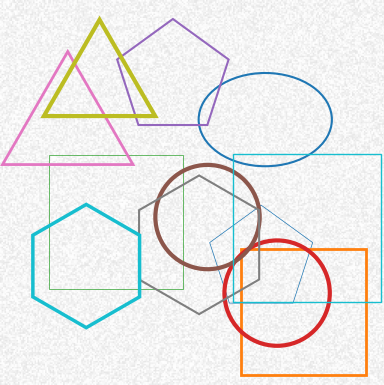[{"shape": "pentagon", "thickness": 0.5, "radius": 0.7, "center": [0.678, 0.326]}, {"shape": "oval", "thickness": 1.5, "radius": 0.87, "center": [0.689, 0.689]}, {"shape": "square", "thickness": 2, "radius": 0.82, "center": [0.789, 0.19]}, {"shape": "square", "thickness": 0.5, "radius": 0.87, "center": [0.302, 0.423]}, {"shape": "circle", "thickness": 3, "radius": 0.68, "center": [0.72, 0.239]}, {"shape": "pentagon", "thickness": 1.5, "radius": 0.76, "center": [0.449, 0.798]}, {"shape": "circle", "thickness": 3, "radius": 0.68, "center": [0.539, 0.436]}, {"shape": "triangle", "thickness": 2, "radius": 0.98, "center": [0.176, 0.67]}, {"shape": "hexagon", "thickness": 1.5, "radius": 0.9, "center": [0.517, 0.364]}, {"shape": "triangle", "thickness": 3, "radius": 0.83, "center": [0.259, 0.782]}, {"shape": "square", "thickness": 1, "radius": 0.96, "center": [0.798, 0.407]}, {"shape": "hexagon", "thickness": 2.5, "radius": 0.8, "center": [0.224, 0.309]}]